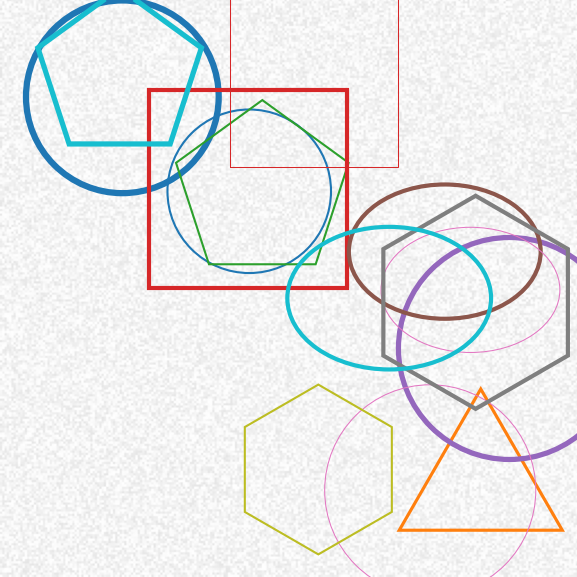[{"shape": "circle", "thickness": 3, "radius": 0.83, "center": [0.212, 0.832]}, {"shape": "circle", "thickness": 1, "radius": 0.71, "center": [0.432, 0.668]}, {"shape": "triangle", "thickness": 1.5, "radius": 0.81, "center": [0.832, 0.163]}, {"shape": "pentagon", "thickness": 1, "radius": 0.79, "center": [0.454, 0.669]}, {"shape": "square", "thickness": 0.5, "radius": 0.73, "center": [0.544, 0.856]}, {"shape": "square", "thickness": 2, "radius": 0.86, "center": [0.43, 0.671]}, {"shape": "circle", "thickness": 2.5, "radius": 0.96, "center": [0.882, 0.396]}, {"shape": "oval", "thickness": 2, "radius": 0.83, "center": [0.77, 0.563]}, {"shape": "oval", "thickness": 0.5, "radius": 0.77, "center": [0.815, 0.497]}, {"shape": "circle", "thickness": 0.5, "radius": 0.91, "center": [0.745, 0.15]}, {"shape": "hexagon", "thickness": 2, "radius": 0.92, "center": [0.824, 0.476]}, {"shape": "hexagon", "thickness": 1, "radius": 0.73, "center": [0.551, 0.186]}, {"shape": "pentagon", "thickness": 2.5, "radius": 0.74, "center": [0.207, 0.87]}, {"shape": "oval", "thickness": 2, "radius": 0.88, "center": [0.674, 0.483]}]